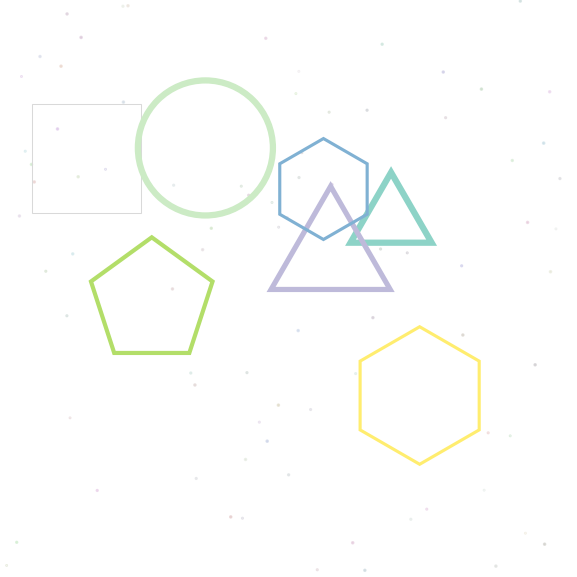[{"shape": "triangle", "thickness": 3, "radius": 0.41, "center": [0.677, 0.619]}, {"shape": "triangle", "thickness": 2.5, "radius": 0.6, "center": [0.573, 0.557]}, {"shape": "hexagon", "thickness": 1.5, "radius": 0.44, "center": [0.56, 0.672]}, {"shape": "pentagon", "thickness": 2, "radius": 0.55, "center": [0.263, 0.477]}, {"shape": "square", "thickness": 0.5, "radius": 0.47, "center": [0.15, 0.724]}, {"shape": "circle", "thickness": 3, "radius": 0.58, "center": [0.356, 0.743]}, {"shape": "hexagon", "thickness": 1.5, "radius": 0.6, "center": [0.727, 0.314]}]